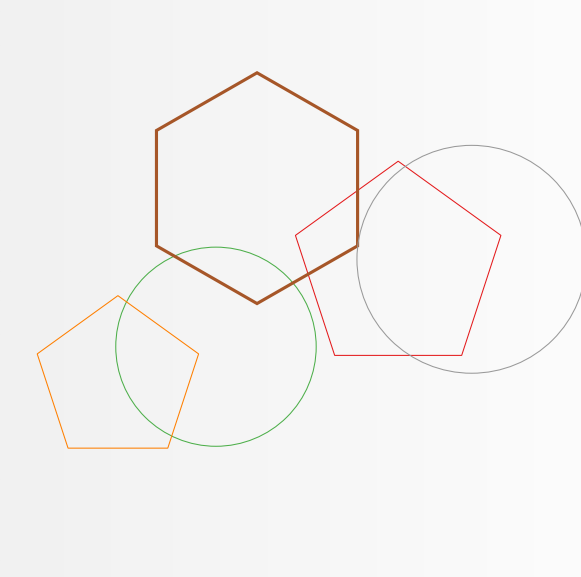[{"shape": "pentagon", "thickness": 0.5, "radius": 0.93, "center": [0.685, 0.534]}, {"shape": "circle", "thickness": 0.5, "radius": 0.86, "center": [0.372, 0.399]}, {"shape": "pentagon", "thickness": 0.5, "radius": 0.73, "center": [0.203, 0.341]}, {"shape": "hexagon", "thickness": 1.5, "radius": 1.0, "center": [0.442, 0.673]}, {"shape": "circle", "thickness": 0.5, "radius": 0.99, "center": [0.811, 0.55]}]